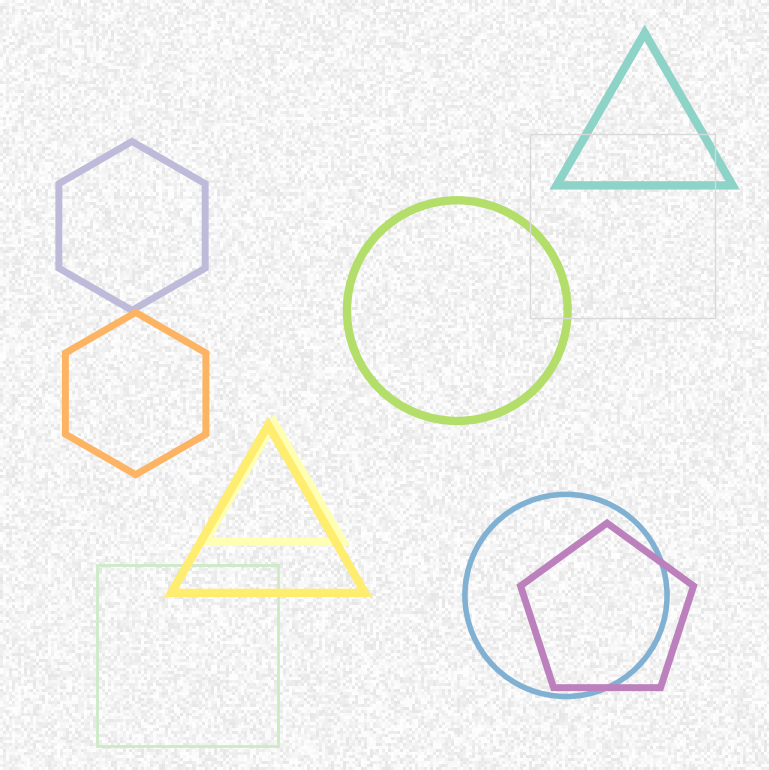[{"shape": "triangle", "thickness": 3, "radius": 0.66, "center": [0.837, 0.825]}, {"shape": "triangle", "thickness": 3, "radius": 0.52, "center": [0.356, 0.348]}, {"shape": "hexagon", "thickness": 2.5, "radius": 0.55, "center": [0.171, 0.707]}, {"shape": "circle", "thickness": 2, "radius": 0.66, "center": [0.735, 0.227]}, {"shape": "hexagon", "thickness": 2.5, "radius": 0.53, "center": [0.176, 0.489]}, {"shape": "circle", "thickness": 3, "radius": 0.72, "center": [0.594, 0.597]}, {"shape": "square", "thickness": 0.5, "radius": 0.6, "center": [0.808, 0.706]}, {"shape": "pentagon", "thickness": 2.5, "radius": 0.59, "center": [0.788, 0.203]}, {"shape": "square", "thickness": 1, "radius": 0.59, "center": [0.243, 0.149]}, {"shape": "triangle", "thickness": 3, "radius": 0.73, "center": [0.348, 0.303]}]